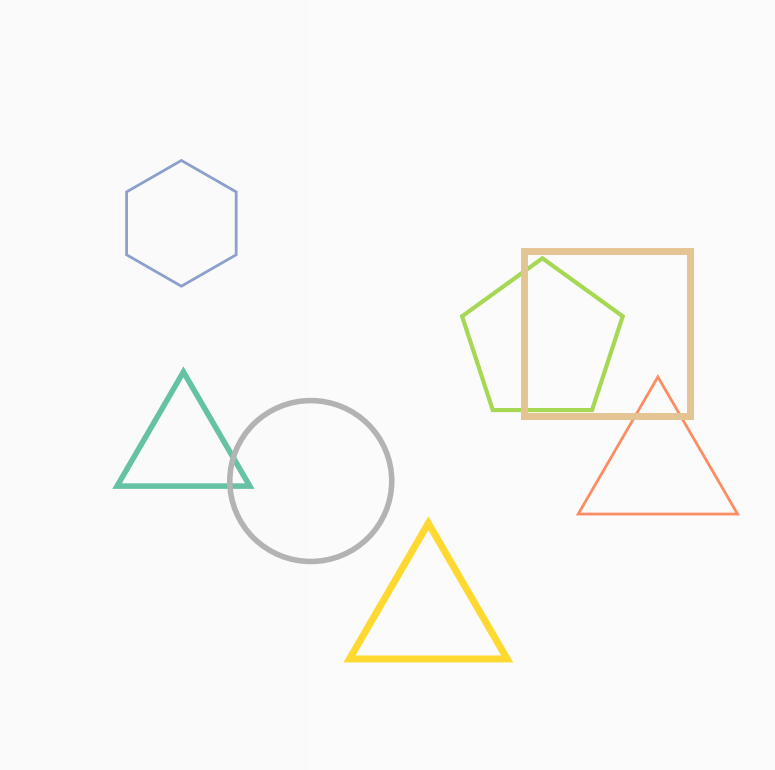[{"shape": "triangle", "thickness": 2, "radius": 0.49, "center": [0.237, 0.418]}, {"shape": "triangle", "thickness": 1, "radius": 0.59, "center": [0.849, 0.392]}, {"shape": "hexagon", "thickness": 1, "radius": 0.41, "center": [0.234, 0.71]}, {"shape": "pentagon", "thickness": 1.5, "radius": 0.54, "center": [0.7, 0.556]}, {"shape": "triangle", "thickness": 2.5, "radius": 0.59, "center": [0.553, 0.203]}, {"shape": "square", "thickness": 2.5, "radius": 0.53, "center": [0.783, 0.567]}, {"shape": "circle", "thickness": 2, "radius": 0.52, "center": [0.401, 0.375]}]